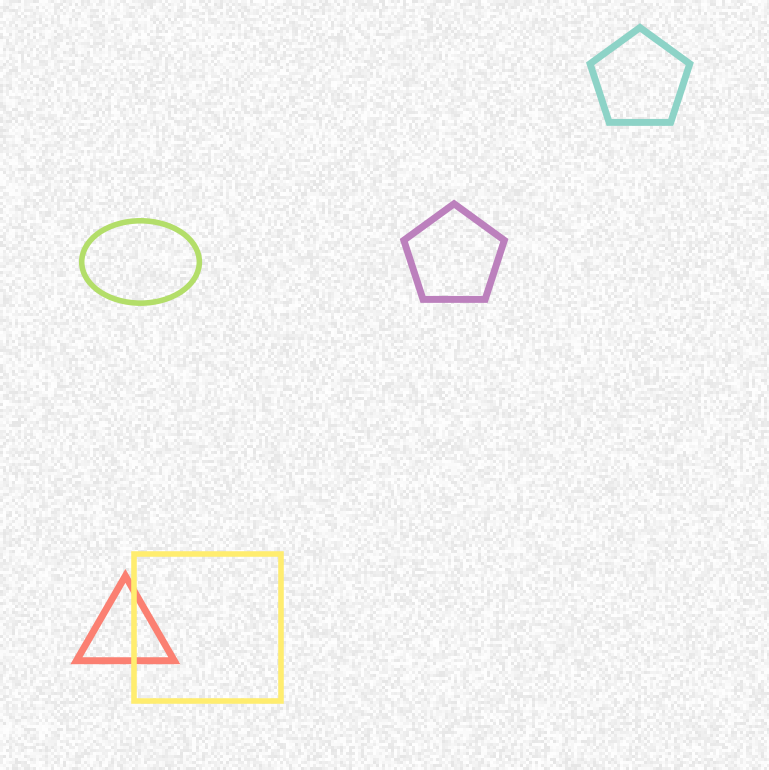[{"shape": "pentagon", "thickness": 2.5, "radius": 0.34, "center": [0.831, 0.896]}, {"shape": "triangle", "thickness": 2.5, "radius": 0.37, "center": [0.163, 0.179]}, {"shape": "oval", "thickness": 2, "radius": 0.38, "center": [0.183, 0.66]}, {"shape": "pentagon", "thickness": 2.5, "radius": 0.34, "center": [0.59, 0.667]}, {"shape": "square", "thickness": 2, "radius": 0.48, "center": [0.269, 0.185]}]